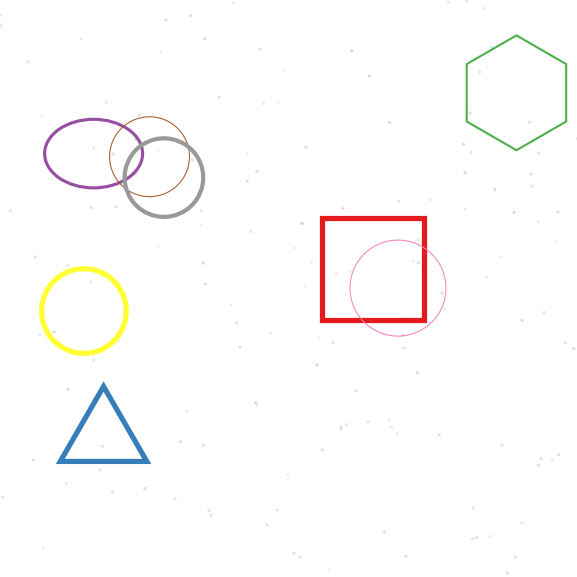[{"shape": "square", "thickness": 2.5, "radius": 0.44, "center": [0.646, 0.533]}, {"shape": "triangle", "thickness": 2.5, "radius": 0.43, "center": [0.179, 0.243]}, {"shape": "hexagon", "thickness": 1, "radius": 0.5, "center": [0.894, 0.838]}, {"shape": "oval", "thickness": 1.5, "radius": 0.42, "center": [0.162, 0.733]}, {"shape": "circle", "thickness": 2.5, "radius": 0.37, "center": [0.145, 0.461]}, {"shape": "circle", "thickness": 0.5, "radius": 0.35, "center": [0.259, 0.728]}, {"shape": "circle", "thickness": 0.5, "radius": 0.42, "center": [0.689, 0.5]}, {"shape": "circle", "thickness": 2, "radius": 0.34, "center": [0.284, 0.692]}]